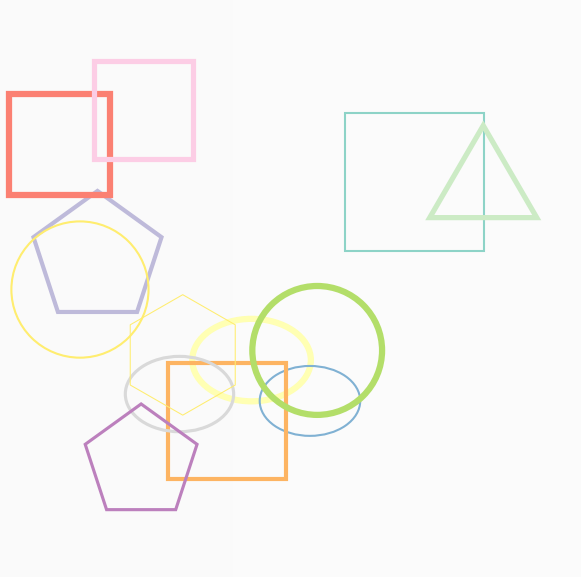[{"shape": "square", "thickness": 1, "radius": 0.6, "center": [0.713, 0.684]}, {"shape": "oval", "thickness": 3, "radius": 0.51, "center": [0.433, 0.376]}, {"shape": "pentagon", "thickness": 2, "radius": 0.58, "center": [0.168, 0.553]}, {"shape": "square", "thickness": 3, "radius": 0.44, "center": [0.102, 0.749]}, {"shape": "oval", "thickness": 1, "radius": 0.43, "center": [0.533, 0.305]}, {"shape": "square", "thickness": 2, "radius": 0.51, "center": [0.391, 0.27]}, {"shape": "circle", "thickness": 3, "radius": 0.56, "center": [0.546, 0.392]}, {"shape": "square", "thickness": 2.5, "radius": 0.43, "center": [0.247, 0.808]}, {"shape": "oval", "thickness": 1.5, "radius": 0.47, "center": [0.309, 0.317]}, {"shape": "pentagon", "thickness": 1.5, "radius": 0.51, "center": [0.243, 0.198]}, {"shape": "triangle", "thickness": 2.5, "radius": 0.53, "center": [0.831, 0.675]}, {"shape": "hexagon", "thickness": 0.5, "radius": 0.52, "center": [0.314, 0.385]}, {"shape": "circle", "thickness": 1, "radius": 0.59, "center": [0.138, 0.498]}]